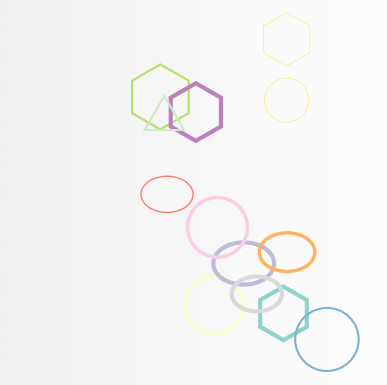[{"shape": "hexagon", "thickness": 3, "radius": 0.35, "center": [0.732, 0.186]}, {"shape": "circle", "thickness": 1.5, "radius": 0.37, "center": [0.552, 0.208]}, {"shape": "oval", "thickness": 3, "radius": 0.39, "center": [0.629, 0.316]}, {"shape": "oval", "thickness": 1, "radius": 0.34, "center": [0.431, 0.495]}, {"shape": "circle", "thickness": 1.5, "radius": 0.41, "center": [0.844, 0.118]}, {"shape": "oval", "thickness": 2.5, "radius": 0.36, "center": [0.741, 0.345]}, {"shape": "hexagon", "thickness": 1.5, "radius": 0.42, "center": [0.414, 0.748]}, {"shape": "circle", "thickness": 2.5, "radius": 0.39, "center": [0.561, 0.409]}, {"shape": "oval", "thickness": 3, "radius": 0.32, "center": [0.663, 0.236]}, {"shape": "hexagon", "thickness": 3, "radius": 0.37, "center": [0.505, 0.709]}, {"shape": "triangle", "thickness": 1.5, "radius": 0.29, "center": [0.424, 0.692]}, {"shape": "hexagon", "thickness": 0.5, "radius": 0.35, "center": [0.74, 0.898]}, {"shape": "circle", "thickness": 0.5, "radius": 0.29, "center": [0.74, 0.74]}]